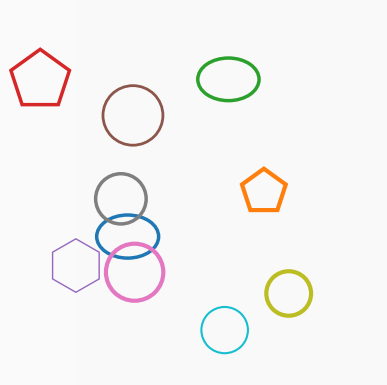[{"shape": "oval", "thickness": 2.5, "radius": 0.4, "center": [0.329, 0.386]}, {"shape": "pentagon", "thickness": 3, "radius": 0.3, "center": [0.681, 0.502]}, {"shape": "oval", "thickness": 2.5, "radius": 0.4, "center": [0.589, 0.794]}, {"shape": "pentagon", "thickness": 2.5, "radius": 0.4, "center": [0.104, 0.792]}, {"shape": "hexagon", "thickness": 1, "radius": 0.35, "center": [0.196, 0.31]}, {"shape": "circle", "thickness": 2, "radius": 0.39, "center": [0.343, 0.7]}, {"shape": "circle", "thickness": 3, "radius": 0.37, "center": [0.347, 0.293]}, {"shape": "circle", "thickness": 2.5, "radius": 0.33, "center": [0.312, 0.484]}, {"shape": "circle", "thickness": 3, "radius": 0.29, "center": [0.745, 0.238]}, {"shape": "circle", "thickness": 1.5, "radius": 0.3, "center": [0.58, 0.143]}]